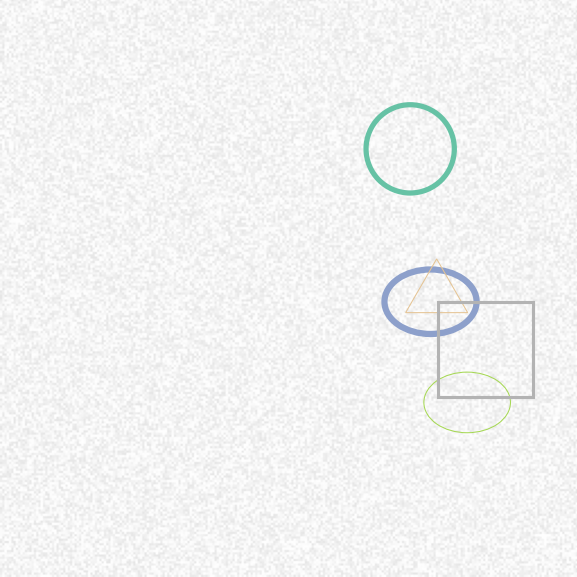[{"shape": "circle", "thickness": 2.5, "radius": 0.38, "center": [0.71, 0.741]}, {"shape": "oval", "thickness": 3, "radius": 0.4, "center": [0.746, 0.477]}, {"shape": "oval", "thickness": 0.5, "radius": 0.37, "center": [0.809, 0.302]}, {"shape": "triangle", "thickness": 0.5, "radius": 0.31, "center": [0.756, 0.489]}, {"shape": "square", "thickness": 1.5, "radius": 0.41, "center": [0.841, 0.394]}]